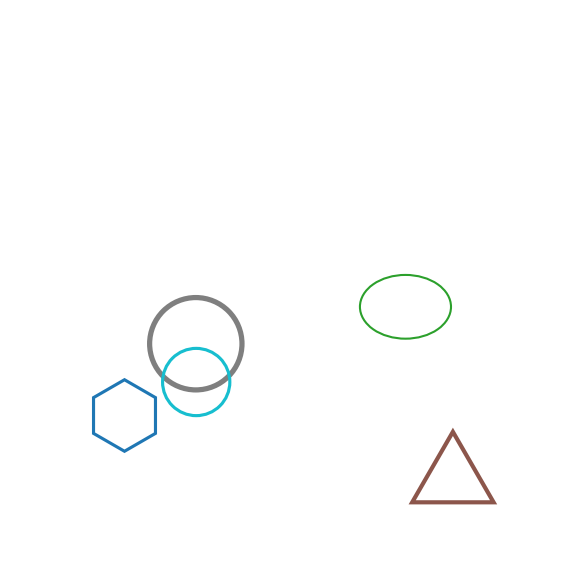[{"shape": "hexagon", "thickness": 1.5, "radius": 0.31, "center": [0.216, 0.28]}, {"shape": "oval", "thickness": 1, "radius": 0.39, "center": [0.702, 0.468]}, {"shape": "triangle", "thickness": 2, "radius": 0.41, "center": [0.784, 0.17]}, {"shape": "circle", "thickness": 2.5, "radius": 0.4, "center": [0.339, 0.404]}, {"shape": "circle", "thickness": 1.5, "radius": 0.29, "center": [0.34, 0.338]}]